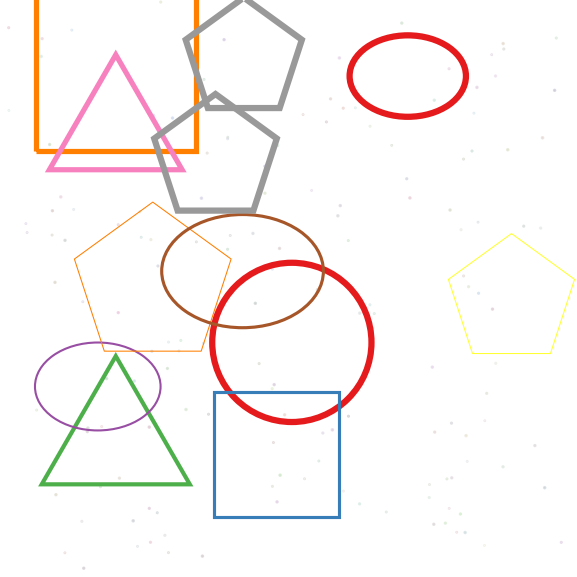[{"shape": "oval", "thickness": 3, "radius": 0.5, "center": [0.706, 0.867]}, {"shape": "circle", "thickness": 3, "radius": 0.69, "center": [0.505, 0.406]}, {"shape": "square", "thickness": 1.5, "radius": 0.54, "center": [0.479, 0.212]}, {"shape": "triangle", "thickness": 2, "radius": 0.74, "center": [0.2, 0.234]}, {"shape": "oval", "thickness": 1, "radius": 0.54, "center": [0.169, 0.33]}, {"shape": "pentagon", "thickness": 0.5, "radius": 0.71, "center": [0.264, 0.506]}, {"shape": "square", "thickness": 2.5, "radius": 0.69, "center": [0.201, 0.876]}, {"shape": "pentagon", "thickness": 0.5, "radius": 0.57, "center": [0.886, 0.48]}, {"shape": "oval", "thickness": 1.5, "radius": 0.7, "center": [0.42, 0.53]}, {"shape": "triangle", "thickness": 2.5, "radius": 0.66, "center": [0.2, 0.772]}, {"shape": "pentagon", "thickness": 3, "radius": 0.56, "center": [0.373, 0.725]}, {"shape": "pentagon", "thickness": 3, "radius": 0.53, "center": [0.422, 0.898]}]